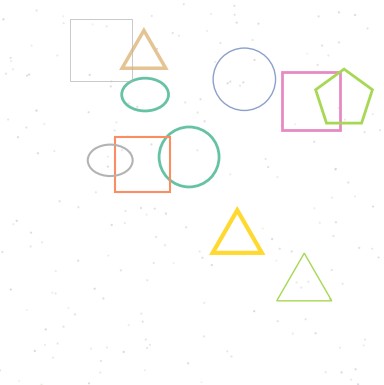[{"shape": "oval", "thickness": 2, "radius": 0.3, "center": [0.377, 0.754]}, {"shape": "circle", "thickness": 2, "radius": 0.39, "center": [0.491, 0.592]}, {"shape": "square", "thickness": 1.5, "radius": 0.36, "center": [0.37, 0.573]}, {"shape": "circle", "thickness": 1, "radius": 0.41, "center": [0.635, 0.794]}, {"shape": "square", "thickness": 2, "radius": 0.37, "center": [0.807, 0.737]}, {"shape": "pentagon", "thickness": 2, "radius": 0.39, "center": [0.894, 0.743]}, {"shape": "triangle", "thickness": 1, "radius": 0.41, "center": [0.79, 0.26]}, {"shape": "triangle", "thickness": 3, "radius": 0.37, "center": [0.616, 0.38]}, {"shape": "triangle", "thickness": 2.5, "radius": 0.33, "center": [0.374, 0.855]}, {"shape": "oval", "thickness": 1.5, "radius": 0.29, "center": [0.286, 0.584]}, {"shape": "square", "thickness": 0.5, "radius": 0.4, "center": [0.263, 0.87]}]